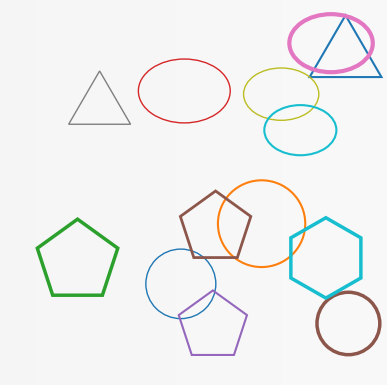[{"shape": "circle", "thickness": 1, "radius": 0.45, "center": [0.467, 0.263]}, {"shape": "triangle", "thickness": 1.5, "radius": 0.54, "center": [0.892, 0.853]}, {"shape": "circle", "thickness": 1.5, "radius": 0.56, "center": [0.675, 0.419]}, {"shape": "pentagon", "thickness": 2.5, "radius": 0.55, "center": [0.2, 0.322]}, {"shape": "oval", "thickness": 1, "radius": 0.59, "center": [0.476, 0.764]}, {"shape": "pentagon", "thickness": 1.5, "radius": 0.46, "center": [0.549, 0.153]}, {"shape": "pentagon", "thickness": 2, "radius": 0.48, "center": [0.556, 0.408]}, {"shape": "circle", "thickness": 2.5, "radius": 0.41, "center": [0.899, 0.16]}, {"shape": "oval", "thickness": 3, "radius": 0.54, "center": [0.854, 0.888]}, {"shape": "triangle", "thickness": 1, "radius": 0.46, "center": [0.257, 0.723]}, {"shape": "oval", "thickness": 1, "radius": 0.49, "center": [0.726, 0.755]}, {"shape": "hexagon", "thickness": 2.5, "radius": 0.52, "center": [0.841, 0.33]}, {"shape": "oval", "thickness": 1.5, "radius": 0.47, "center": [0.775, 0.662]}]